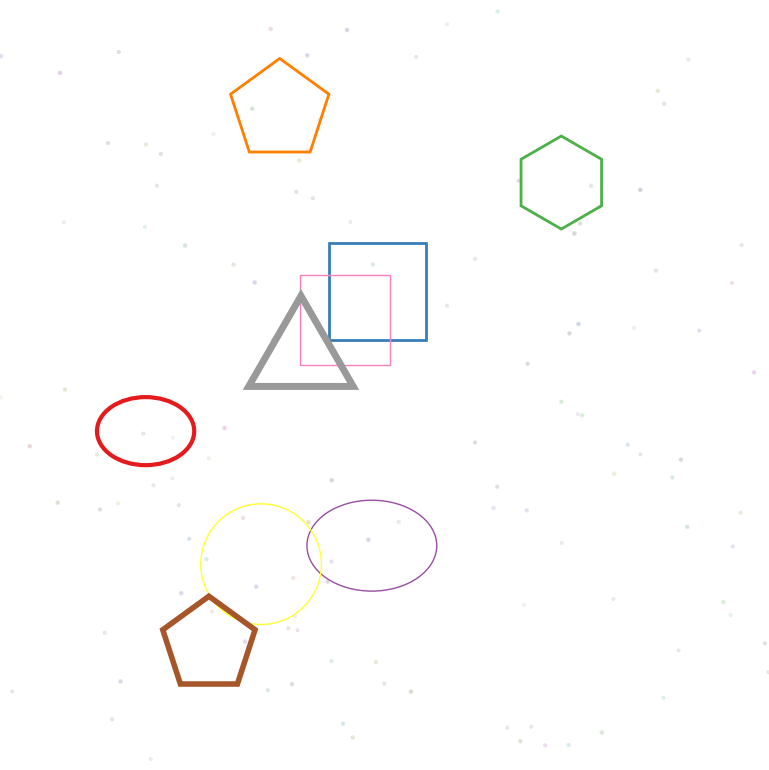[{"shape": "oval", "thickness": 1.5, "radius": 0.32, "center": [0.189, 0.44]}, {"shape": "square", "thickness": 1, "radius": 0.31, "center": [0.49, 0.621]}, {"shape": "hexagon", "thickness": 1, "radius": 0.3, "center": [0.729, 0.763]}, {"shape": "oval", "thickness": 0.5, "radius": 0.42, "center": [0.483, 0.291]}, {"shape": "pentagon", "thickness": 1, "radius": 0.34, "center": [0.363, 0.857]}, {"shape": "circle", "thickness": 0.5, "radius": 0.39, "center": [0.339, 0.267]}, {"shape": "pentagon", "thickness": 2, "radius": 0.32, "center": [0.271, 0.163]}, {"shape": "square", "thickness": 0.5, "radius": 0.29, "center": [0.448, 0.584]}, {"shape": "triangle", "thickness": 2.5, "radius": 0.39, "center": [0.391, 0.537]}]